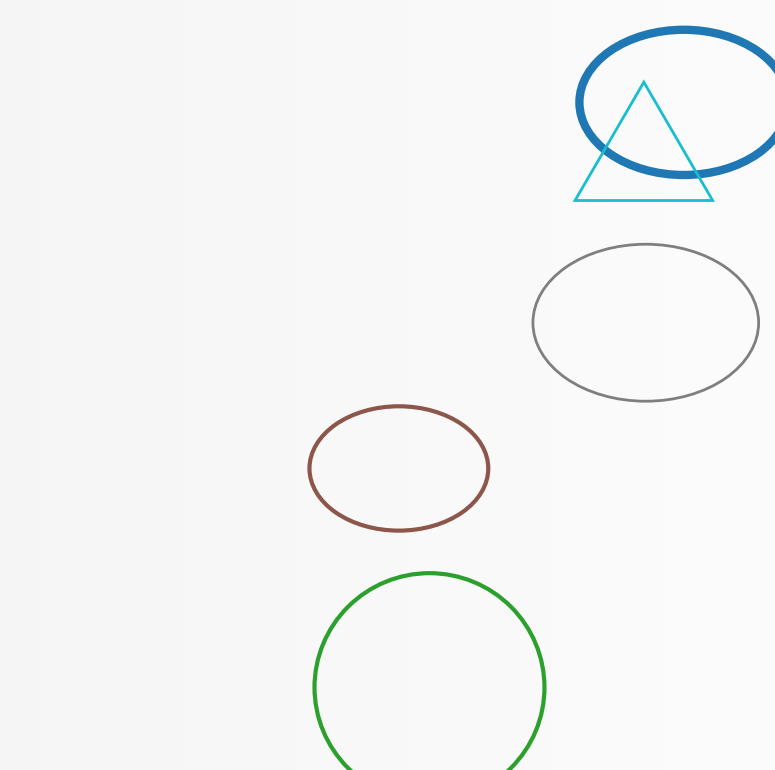[{"shape": "oval", "thickness": 3, "radius": 0.67, "center": [0.882, 0.867]}, {"shape": "circle", "thickness": 1.5, "radius": 0.74, "center": [0.554, 0.107]}, {"shape": "oval", "thickness": 1.5, "radius": 0.58, "center": [0.515, 0.392]}, {"shape": "oval", "thickness": 1, "radius": 0.73, "center": [0.833, 0.581]}, {"shape": "triangle", "thickness": 1, "radius": 0.51, "center": [0.831, 0.791]}]